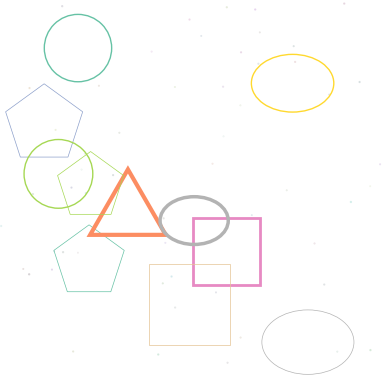[{"shape": "pentagon", "thickness": 0.5, "radius": 0.48, "center": [0.231, 0.32]}, {"shape": "circle", "thickness": 1, "radius": 0.44, "center": [0.203, 0.875]}, {"shape": "triangle", "thickness": 3, "radius": 0.57, "center": [0.332, 0.447]}, {"shape": "pentagon", "thickness": 0.5, "radius": 0.53, "center": [0.115, 0.677]}, {"shape": "square", "thickness": 2, "radius": 0.43, "center": [0.588, 0.346]}, {"shape": "pentagon", "thickness": 0.5, "radius": 0.45, "center": [0.235, 0.516]}, {"shape": "circle", "thickness": 1, "radius": 0.45, "center": [0.152, 0.548]}, {"shape": "oval", "thickness": 1, "radius": 0.54, "center": [0.76, 0.784]}, {"shape": "square", "thickness": 0.5, "radius": 0.52, "center": [0.493, 0.209]}, {"shape": "oval", "thickness": 2.5, "radius": 0.44, "center": [0.504, 0.427]}, {"shape": "oval", "thickness": 0.5, "radius": 0.6, "center": [0.8, 0.111]}]